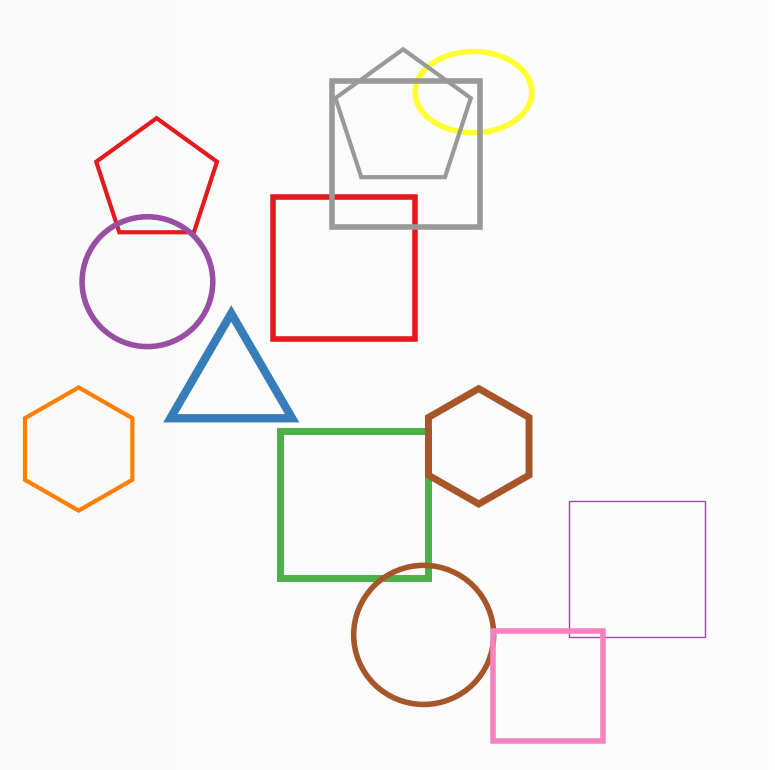[{"shape": "square", "thickness": 2, "radius": 0.46, "center": [0.444, 0.652]}, {"shape": "pentagon", "thickness": 1.5, "radius": 0.41, "center": [0.202, 0.765]}, {"shape": "triangle", "thickness": 3, "radius": 0.45, "center": [0.298, 0.502]}, {"shape": "square", "thickness": 2.5, "radius": 0.48, "center": [0.457, 0.345]}, {"shape": "circle", "thickness": 2, "radius": 0.42, "center": [0.19, 0.634]}, {"shape": "square", "thickness": 0.5, "radius": 0.44, "center": [0.822, 0.26]}, {"shape": "hexagon", "thickness": 1.5, "radius": 0.4, "center": [0.102, 0.417]}, {"shape": "oval", "thickness": 2, "radius": 0.38, "center": [0.611, 0.88]}, {"shape": "circle", "thickness": 2, "radius": 0.45, "center": [0.547, 0.175]}, {"shape": "hexagon", "thickness": 2.5, "radius": 0.37, "center": [0.618, 0.42]}, {"shape": "square", "thickness": 2, "radius": 0.36, "center": [0.707, 0.109]}, {"shape": "pentagon", "thickness": 1.5, "radius": 0.46, "center": [0.52, 0.844]}, {"shape": "square", "thickness": 2, "radius": 0.48, "center": [0.524, 0.8]}]